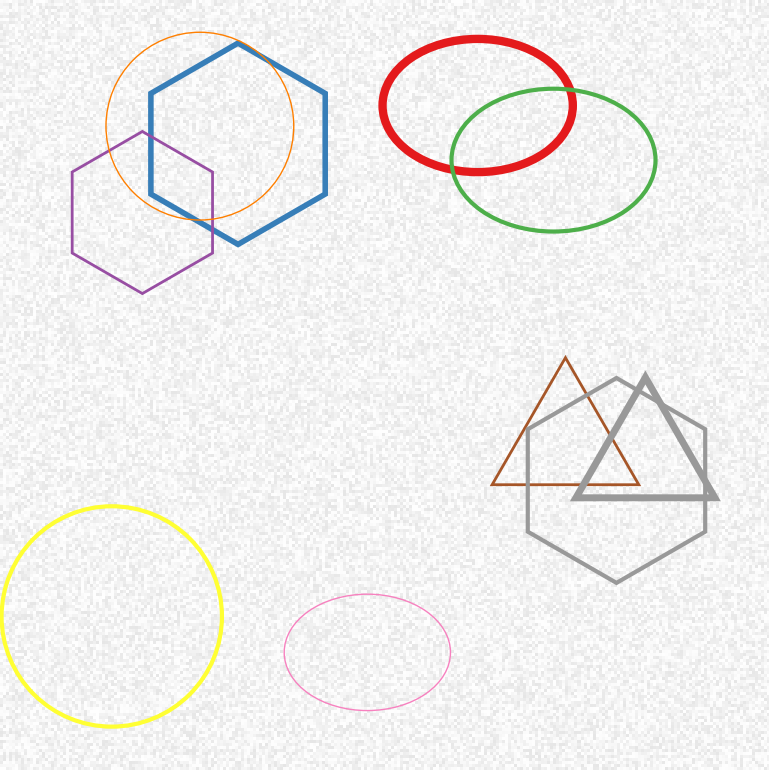[{"shape": "oval", "thickness": 3, "radius": 0.62, "center": [0.62, 0.863]}, {"shape": "hexagon", "thickness": 2, "radius": 0.65, "center": [0.309, 0.813]}, {"shape": "oval", "thickness": 1.5, "radius": 0.66, "center": [0.719, 0.792]}, {"shape": "hexagon", "thickness": 1, "radius": 0.53, "center": [0.185, 0.724]}, {"shape": "circle", "thickness": 0.5, "radius": 0.61, "center": [0.26, 0.836]}, {"shape": "circle", "thickness": 1.5, "radius": 0.72, "center": [0.145, 0.199]}, {"shape": "triangle", "thickness": 1, "radius": 0.55, "center": [0.734, 0.425]}, {"shape": "oval", "thickness": 0.5, "radius": 0.54, "center": [0.477, 0.153]}, {"shape": "triangle", "thickness": 2.5, "radius": 0.52, "center": [0.838, 0.406]}, {"shape": "hexagon", "thickness": 1.5, "radius": 0.67, "center": [0.801, 0.376]}]